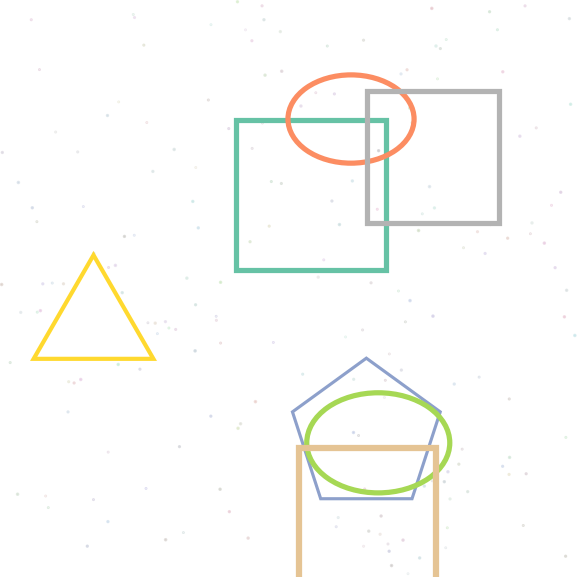[{"shape": "square", "thickness": 2.5, "radius": 0.65, "center": [0.538, 0.661]}, {"shape": "oval", "thickness": 2.5, "radius": 0.55, "center": [0.608, 0.793]}, {"shape": "pentagon", "thickness": 1.5, "radius": 0.67, "center": [0.634, 0.244]}, {"shape": "oval", "thickness": 2.5, "radius": 0.62, "center": [0.655, 0.232]}, {"shape": "triangle", "thickness": 2, "radius": 0.6, "center": [0.162, 0.438]}, {"shape": "square", "thickness": 3, "radius": 0.59, "center": [0.636, 0.104]}, {"shape": "square", "thickness": 2.5, "radius": 0.57, "center": [0.75, 0.727]}]